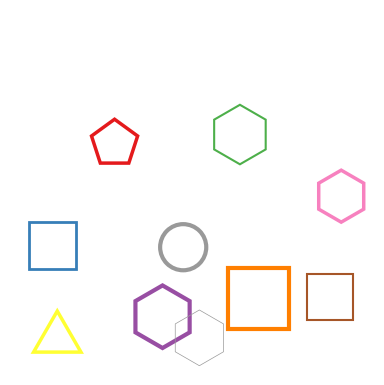[{"shape": "pentagon", "thickness": 2.5, "radius": 0.31, "center": [0.298, 0.627]}, {"shape": "square", "thickness": 2, "radius": 0.3, "center": [0.136, 0.361]}, {"shape": "hexagon", "thickness": 1.5, "radius": 0.39, "center": [0.623, 0.651]}, {"shape": "hexagon", "thickness": 3, "radius": 0.41, "center": [0.422, 0.177]}, {"shape": "square", "thickness": 3, "radius": 0.4, "center": [0.671, 0.225]}, {"shape": "triangle", "thickness": 2.5, "radius": 0.36, "center": [0.149, 0.121]}, {"shape": "square", "thickness": 1.5, "radius": 0.3, "center": [0.857, 0.229]}, {"shape": "hexagon", "thickness": 2.5, "radius": 0.34, "center": [0.886, 0.49]}, {"shape": "hexagon", "thickness": 0.5, "radius": 0.36, "center": [0.518, 0.122]}, {"shape": "circle", "thickness": 3, "radius": 0.3, "center": [0.476, 0.358]}]